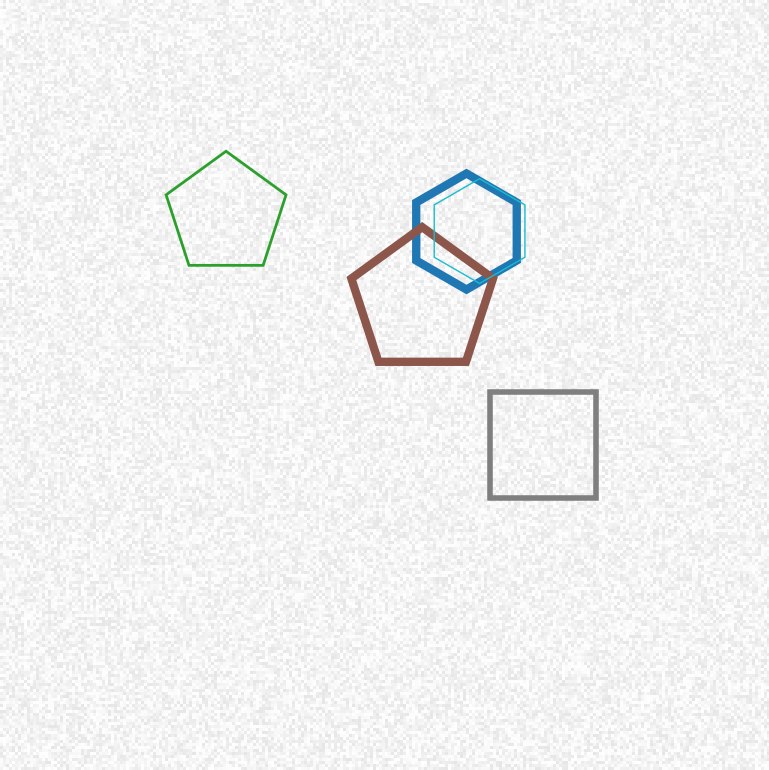[{"shape": "hexagon", "thickness": 3, "radius": 0.38, "center": [0.606, 0.699]}, {"shape": "pentagon", "thickness": 1, "radius": 0.41, "center": [0.294, 0.722]}, {"shape": "pentagon", "thickness": 3, "radius": 0.48, "center": [0.548, 0.608]}, {"shape": "square", "thickness": 2, "radius": 0.34, "center": [0.705, 0.422]}, {"shape": "hexagon", "thickness": 0.5, "radius": 0.34, "center": [0.623, 0.7]}]